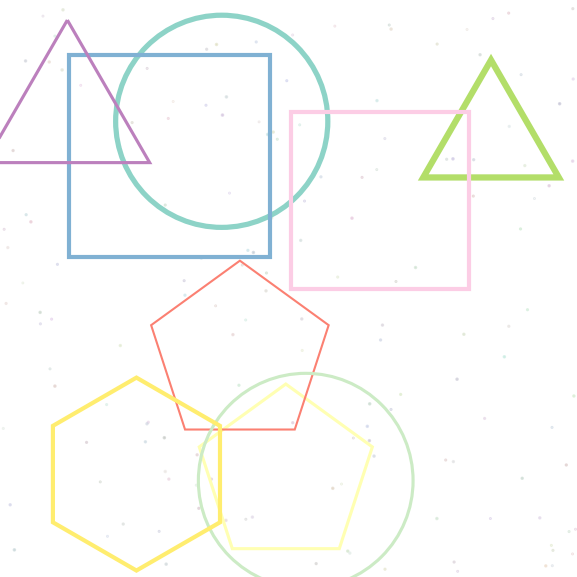[{"shape": "circle", "thickness": 2.5, "radius": 0.92, "center": [0.384, 0.789]}, {"shape": "pentagon", "thickness": 1.5, "radius": 0.79, "center": [0.495, 0.177]}, {"shape": "pentagon", "thickness": 1, "radius": 0.81, "center": [0.415, 0.386]}, {"shape": "square", "thickness": 2, "radius": 0.87, "center": [0.294, 0.729]}, {"shape": "triangle", "thickness": 3, "radius": 0.68, "center": [0.85, 0.76]}, {"shape": "square", "thickness": 2, "radius": 0.77, "center": [0.658, 0.652]}, {"shape": "triangle", "thickness": 1.5, "radius": 0.82, "center": [0.117, 0.8]}, {"shape": "circle", "thickness": 1.5, "radius": 0.93, "center": [0.529, 0.167]}, {"shape": "hexagon", "thickness": 2, "radius": 0.84, "center": [0.236, 0.178]}]